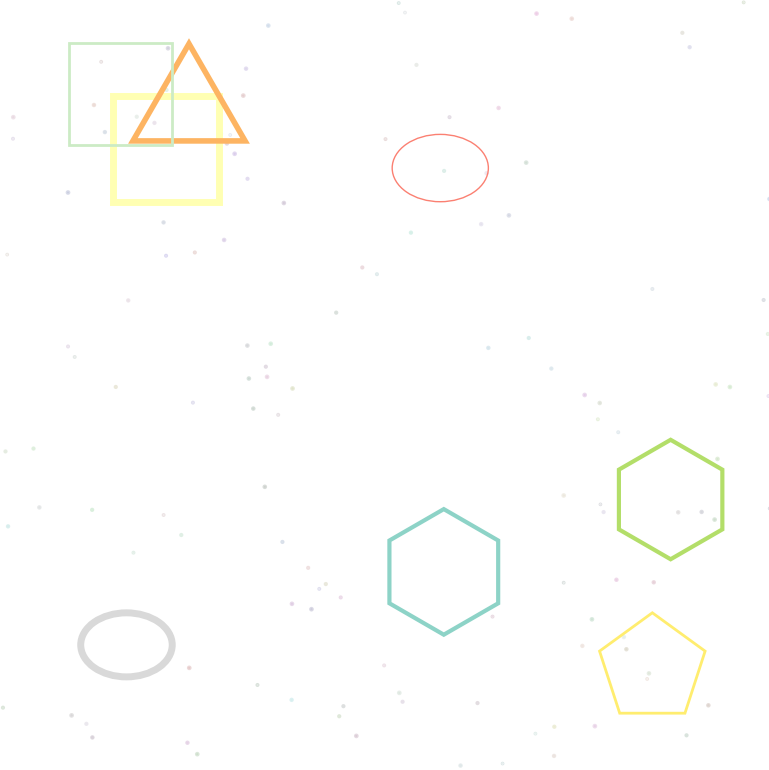[{"shape": "hexagon", "thickness": 1.5, "radius": 0.41, "center": [0.576, 0.257]}, {"shape": "square", "thickness": 2.5, "radius": 0.34, "center": [0.215, 0.807]}, {"shape": "oval", "thickness": 0.5, "radius": 0.31, "center": [0.572, 0.782]}, {"shape": "triangle", "thickness": 2, "radius": 0.42, "center": [0.245, 0.859]}, {"shape": "hexagon", "thickness": 1.5, "radius": 0.39, "center": [0.871, 0.351]}, {"shape": "oval", "thickness": 2.5, "radius": 0.3, "center": [0.164, 0.163]}, {"shape": "square", "thickness": 1, "radius": 0.33, "center": [0.156, 0.878]}, {"shape": "pentagon", "thickness": 1, "radius": 0.36, "center": [0.847, 0.132]}]